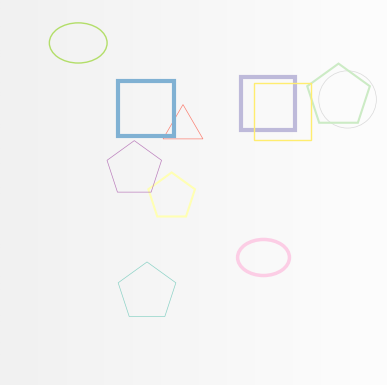[{"shape": "pentagon", "thickness": 0.5, "radius": 0.39, "center": [0.379, 0.241]}, {"shape": "pentagon", "thickness": 1.5, "radius": 0.32, "center": [0.443, 0.489]}, {"shape": "square", "thickness": 3, "radius": 0.35, "center": [0.691, 0.732]}, {"shape": "triangle", "thickness": 0.5, "radius": 0.3, "center": [0.472, 0.669]}, {"shape": "square", "thickness": 3, "radius": 0.36, "center": [0.376, 0.719]}, {"shape": "oval", "thickness": 1, "radius": 0.37, "center": [0.202, 0.888]}, {"shape": "oval", "thickness": 2.5, "radius": 0.33, "center": [0.68, 0.331]}, {"shape": "circle", "thickness": 0.5, "radius": 0.37, "center": [0.897, 0.742]}, {"shape": "pentagon", "thickness": 0.5, "radius": 0.37, "center": [0.347, 0.561]}, {"shape": "pentagon", "thickness": 1.5, "radius": 0.42, "center": [0.874, 0.75]}, {"shape": "square", "thickness": 1, "radius": 0.37, "center": [0.729, 0.711]}]